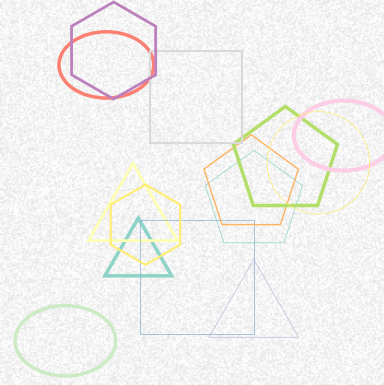[{"shape": "pentagon", "thickness": 0.5, "radius": 0.66, "center": [0.659, 0.477]}, {"shape": "triangle", "thickness": 2.5, "radius": 0.5, "center": [0.359, 0.334]}, {"shape": "triangle", "thickness": 2, "radius": 0.67, "center": [0.345, 0.442]}, {"shape": "triangle", "thickness": 0.5, "radius": 0.67, "center": [0.659, 0.191]}, {"shape": "oval", "thickness": 2.5, "radius": 0.62, "center": [0.276, 0.831]}, {"shape": "square", "thickness": 0.5, "radius": 0.74, "center": [0.512, 0.281]}, {"shape": "pentagon", "thickness": 1, "radius": 0.64, "center": [0.652, 0.521]}, {"shape": "pentagon", "thickness": 2.5, "radius": 0.71, "center": [0.741, 0.581]}, {"shape": "oval", "thickness": 3, "radius": 0.65, "center": [0.893, 0.648]}, {"shape": "square", "thickness": 1.5, "radius": 0.6, "center": [0.51, 0.748]}, {"shape": "hexagon", "thickness": 2, "radius": 0.63, "center": [0.295, 0.869]}, {"shape": "oval", "thickness": 2.5, "radius": 0.65, "center": [0.17, 0.115]}, {"shape": "circle", "thickness": 0.5, "radius": 0.67, "center": [0.827, 0.577]}, {"shape": "hexagon", "thickness": 1.5, "radius": 0.52, "center": [0.378, 0.416]}]